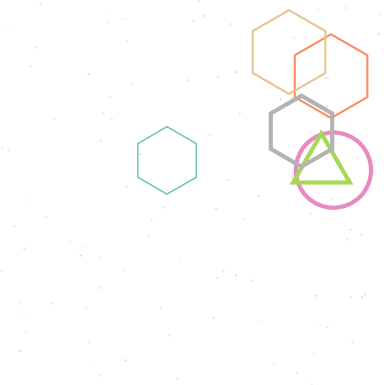[{"shape": "hexagon", "thickness": 1, "radius": 0.44, "center": [0.434, 0.583]}, {"shape": "hexagon", "thickness": 1.5, "radius": 0.54, "center": [0.86, 0.802]}, {"shape": "circle", "thickness": 3, "radius": 0.49, "center": [0.866, 0.558]}, {"shape": "triangle", "thickness": 3, "radius": 0.43, "center": [0.835, 0.568]}, {"shape": "hexagon", "thickness": 1.5, "radius": 0.54, "center": [0.751, 0.865]}, {"shape": "hexagon", "thickness": 3, "radius": 0.46, "center": [0.783, 0.659]}]